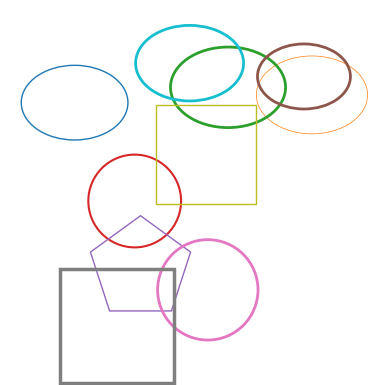[{"shape": "oval", "thickness": 1, "radius": 0.69, "center": [0.194, 0.733]}, {"shape": "oval", "thickness": 0.5, "radius": 0.72, "center": [0.81, 0.754]}, {"shape": "oval", "thickness": 2, "radius": 0.75, "center": [0.592, 0.773]}, {"shape": "circle", "thickness": 1.5, "radius": 0.6, "center": [0.35, 0.478]}, {"shape": "pentagon", "thickness": 1, "radius": 0.68, "center": [0.365, 0.303]}, {"shape": "oval", "thickness": 2, "radius": 0.6, "center": [0.789, 0.801]}, {"shape": "circle", "thickness": 2, "radius": 0.65, "center": [0.54, 0.247]}, {"shape": "square", "thickness": 2.5, "radius": 0.74, "center": [0.304, 0.154]}, {"shape": "square", "thickness": 1, "radius": 0.64, "center": [0.535, 0.599]}, {"shape": "oval", "thickness": 2, "radius": 0.7, "center": [0.492, 0.836]}]